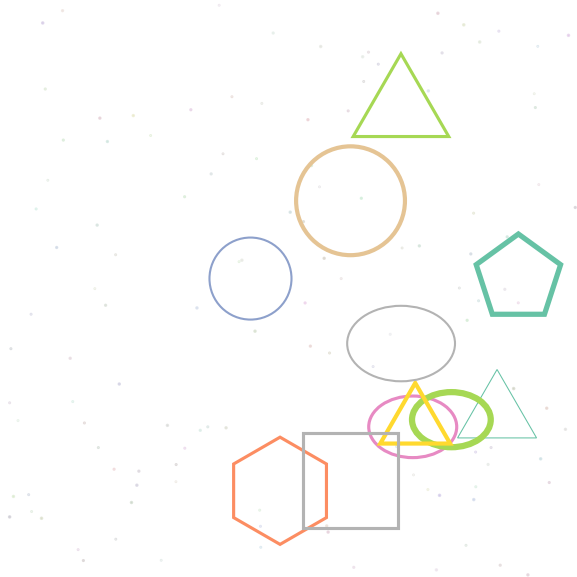[{"shape": "pentagon", "thickness": 2.5, "radius": 0.38, "center": [0.898, 0.517]}, {"shape": "triangle", "thickness": 0.5, "radius": 0.39, "center": [0.861, 0.28]}, {"shape": "hexagon", "thickness": 1.5, "radius": 0.46, "center": [0.485, 0.149]}, {"shape": "circle", "thickness": 1, "radius": 0.36, "center": [0.434, 0.517]}, {"shape": "oval", "thickness": 1.5, "radius": 0.38, "center": [0.715, 0.26]}, {"shape": "triangle", "thickness": 1.5, "radius": 0.48, "center": [0.694, 0.81]}, {"shape": "oval", "thickness": 3, "radius": 0.34, "center": [0.782, 0.272]}, {"shape": "triangle", "thickness": 2, "radius": 0.35, "center": [0.719, 0.266]}, {"shape": "circle", "thickness": 2, "radius": 0.47, "center": [0.607, 0.652]}, {"shape": "square", "thickness": 1.5, "radius": 0.41, "center": [0.607, 0.167]}, {"shape": "oval", "thickness": 1, "radius": 0.47, "center": [0.695, 0.404]}]